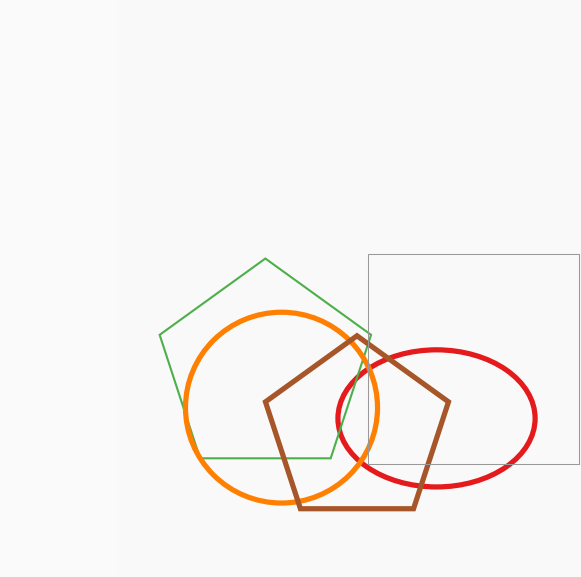[{"shape": "oval", "thickness": 2.5, "radius": 0.85, "center": [0.751, 0.275]}, {"shape": "pentagon", "thickness": 1, "radius": 0.96, "center": [0.457, 0.36]}, {"shape": "circle", "thickness": 2.5, "radius": 0.83, "center": [0.484, 0.293]}, {"shape": "pentagon", "thickness": 2.5, "radius": 0.83, "center": [0.614, 0.252]}, {"shape": "square", "thickness": 0.5, "radius": 0.91, "center": [0.814, 0.378]}]